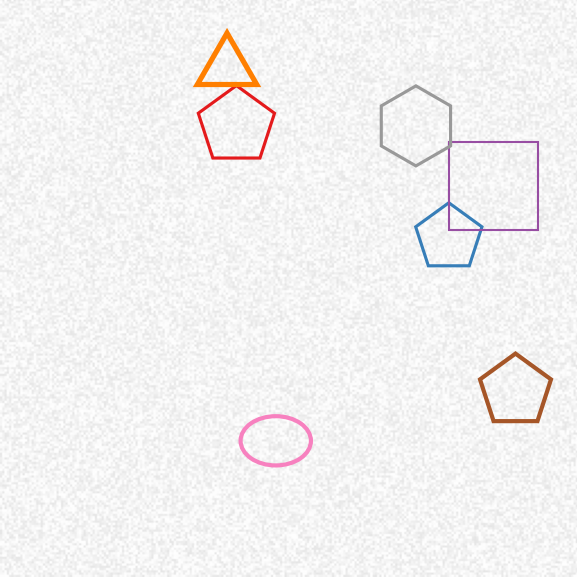[{"shape": "pentagon", "thickness": 1.5, "radius": 0.35, "center": [0.409, 0.782]}, {"shape": "pentagon", "thickness": 1.5, "radius": 0.3, "center": [0.777, 0.588]}, {"shape": "square", "thickness": 1, "radius": 0.38, "center": [0.854, 0.677]}, {"shape": "triangle", "thickness": 2.5, "radius": 0.3, "center": [0.393, 0.882]}, {"shape": "pentagon", "thickness": 2, "radius": 0.32, "center": [0.893, 0.322]}, {"shape": "oval", "thickness": 2, "radius": 0.3, "center": [0.478, 0.236]}, {"shape": "hexagon", "thickness": 1.5, "radius": 0.35, "center": [0.72, 0.781]}]